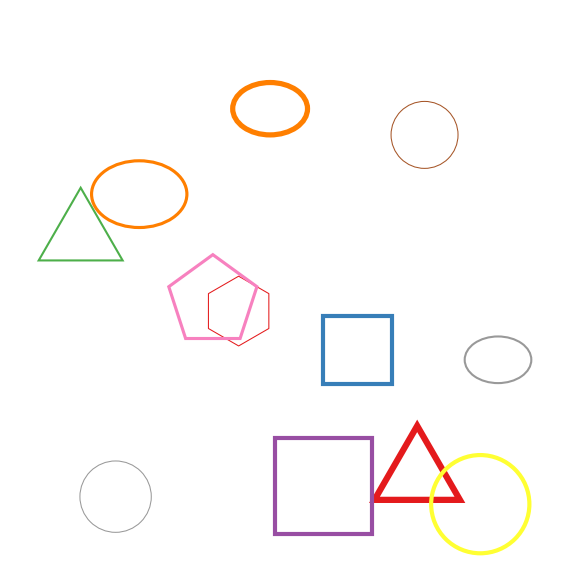[{"shape": "hexagon", "thickness": 0.5, "radius": 0.3, "center": [0.413, 0.46]}, {"shape": "triangle", "thickness": 3, "radius": 0.43, "center": [0.722, 0.176]}, {"shape": "square", "thickness": 2, "radius": 0.3, "center": [0.618, 0.393]}, {"shape": "triangle", "thickness": 1, "radius": 0.42, "center": [0.14, 0.59]}, {"shape": "square", "thickness": 2, "radius": 0.42, "center": [0.56, 0.158]}, {"shape": "oval", "thickness": 1.5, "radius": 0.41, "center": [0.241, 0.663]}, {"shape": "oval", "thickness": 2.5, "radius": 0.32, "center": [0.468, 0.811]}, {"shape": "circle", "thickness": 2, "radius": 0.43, "center": [0.832, 0.126]}, {"shape": "circle", "thickness": 0.5, "radius": 0.29, "center": [0.735, 0.766]}, {"shape": "pentagon", "thickness": 1.5, "radius": 0.4, "center": [0.369, 0.478]}, {"shape": "oval", "thickness": 1, "radius": 0.29, "center": [0.862, 0.376]}, {"shape": "circle", "thickness": 0.5, "radius": 0.31, "center": [0.2, 0.139]}]